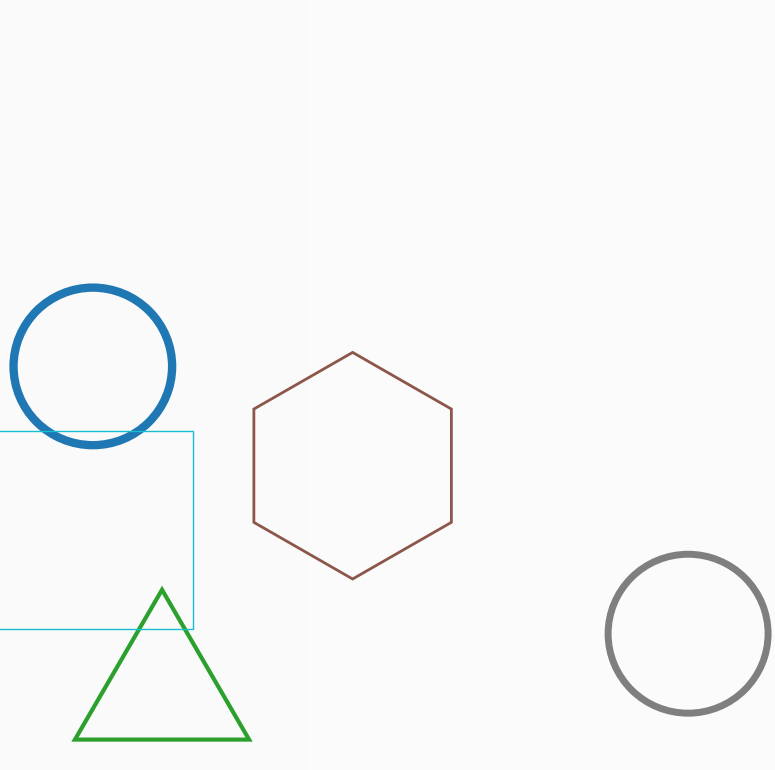[{"shape": "circle", "thickness": 3, "radius": 0.51, "center": [0.12, 0.524]}, {"shape": "triangle", "thickness": 1.5, "radius": 0.65, "center": [0.209, 0.104]}, {"shape": "hexagon", "thickness": 1, "radius": 0.74, "center": [0.455, 0.395]}, {"shape": "circle", "thickness": 2.5, "radius": 0.52, "center": [0.888, 0.177]}, {"shape": "square", "thickness": 0.5, "radius": 0.64, "center": [0.121, 0.312]}]